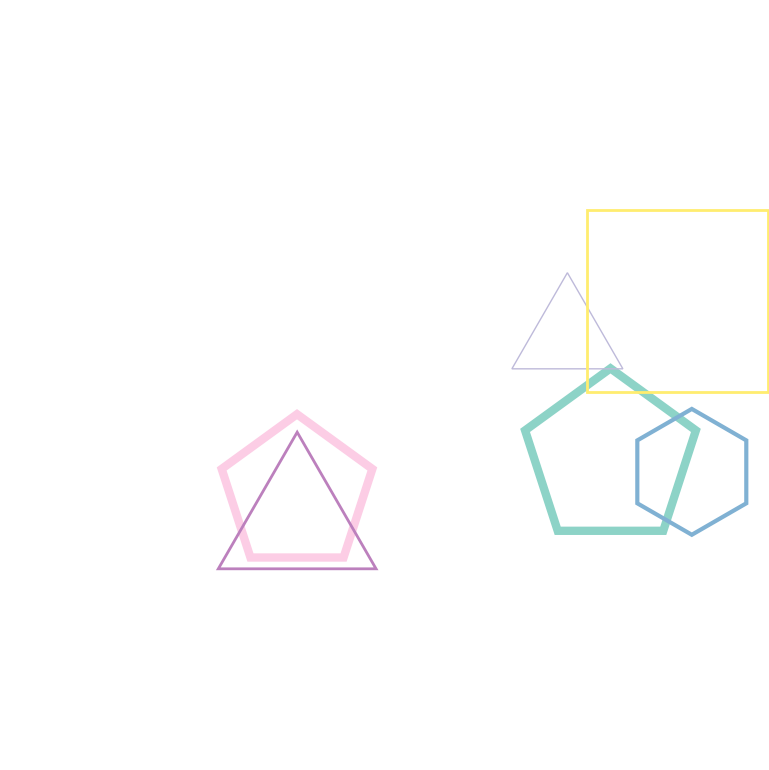[{"shape": "pentagon", "thickness": 3, "radius": 0.58, "center": [0.793, 0.405]}, {"shape": "triangle", "thickness": 0.5, "radius": 0.42, "center": [0.737, 0.563]}, {"shape": "hexagon", "thickness": 1.5, "radius": 0.41, "center": [0.898, 0.387]}, {"shape": "pentagon", "thickness": 3, "radius": 0.51, "center": [0.386, 0.359]}, {"shape": "triangle", "thickness": 1, "radius": 0.59, "center": [0.386, 0.32]}, {"shape": "square", "thickness": 1, "radius": 0.59, "center": [0.88, 0.609]}]